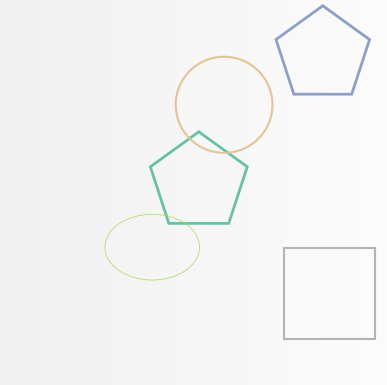[{"shape": "pentagon", "thickness": 2, "radius": 0.66, "center": [0.513, 0.526]}, {"shape": "pentagon", "thickness": 2, "radius": 0.63, "center": [0.833, 0.858]}, {"shape": "oval", "thickness": 0.5, "radius": 0.61, "center": [0.393, 0.358]}, {"shape": "circle", "thickness": 1.5, "radius": 0.62, "center": [0.578, 0.728]}, {"shape": "square", "thickness": 1.5, "radius": 0.59, "center": [0.85, 0.237]}]